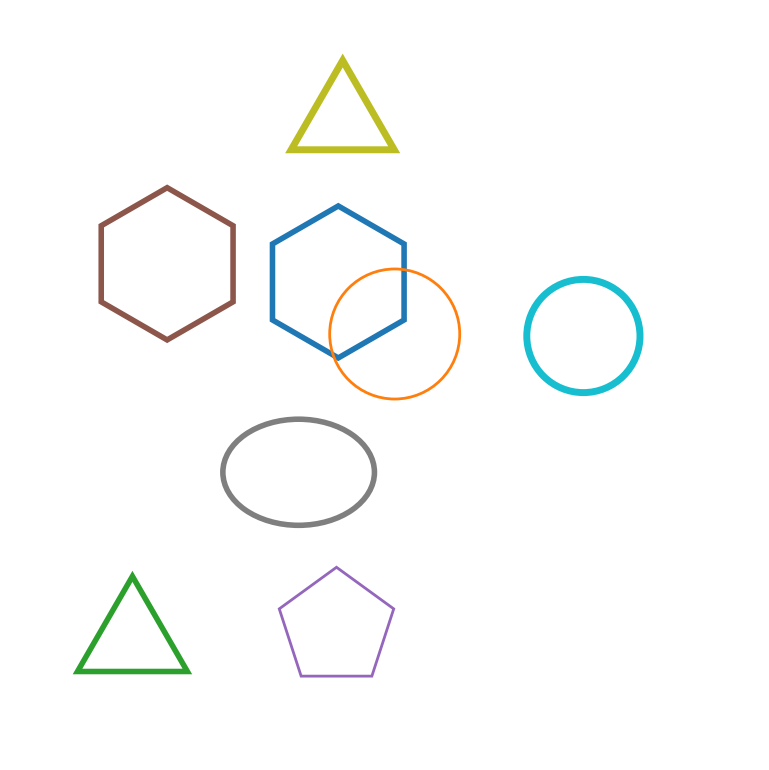[{"shape": "hexagon", "thickness": 2, "radius": 0.49, "center": [0.439, 0.634]}, {"shape": "circle", "thickness": 1, "radius": 0.42, "center": [0.513, 0.566]}, {"shape": "triangle", "thickness": 2, "radius": 0.41, "center": [0.172, 0.169]}, {"shape": "pentagon", "thickness": 1, "radius": 0.39, "center": [0.437, 0.185]}, {"shape": "hexagon", "thickness": 2, "radius": 0.49, "center": [0.217, 0.657]}, {"shape": "oval", "thickness": 2, "radius": 0.49, "center": [0.388, 0.387]}, {"shape": "triangle", "thickness": 2.5, "radius": 0.39, "center": [0.445, 0.844]}, {"shape": "circle", "thickness": 2.5, "radius": 0.37, "center": [0.758, 0.564]}]